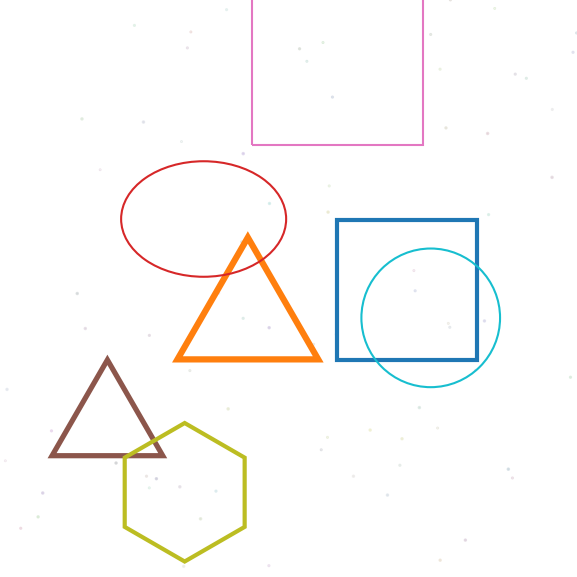[{"shape": "square", "thickness": 2, "radius": 0.61, "center": [0.704, 0.497]}, {"shape": "triangle", "thickness": 3, "radius": 0.7, "center": [0.429, 0.447]}, {"shape": "oval", "thickness": 1, "radius": 0.71, "center": [0.353, 0.62]}, {"shape": "triangle", "thickness": 2.5, "radius": 0.55, "center": [0.186, 0.265]}, {"shape": "square", "thickness": 1, "radius": 0.74, "center": [0.585, 0.897]}, {"shape": "hexagon", "thickness": 2, "radius": 0.6, "center": [0.32, 0.147]}, {"shape": "circle", "thickness": 1, "radius": 0.6, "center": [0.746, 0.449]}]